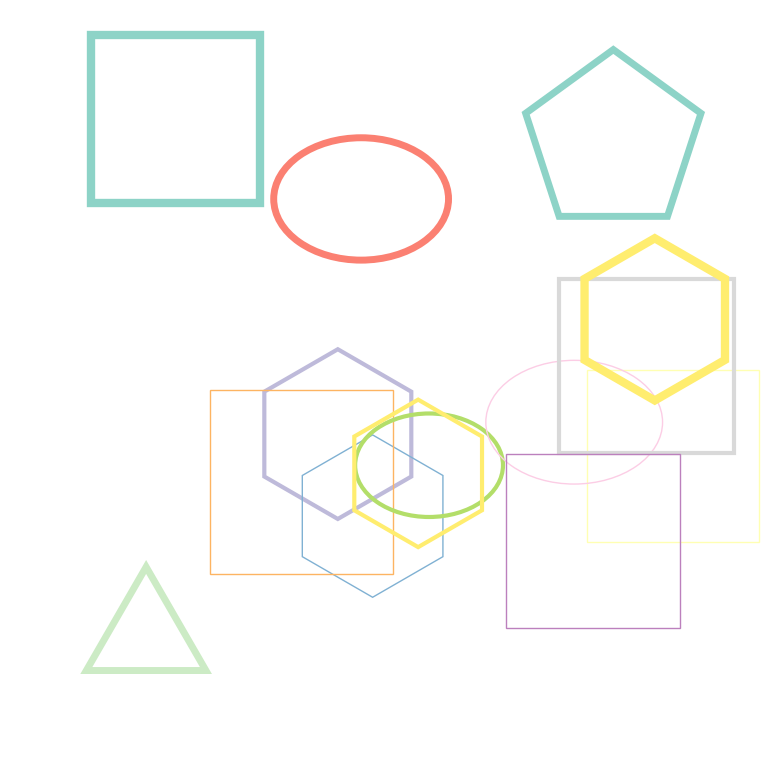[{"shape": "pentagon", "thickness": 2.5, "radius": 0.6, "center": [0.797, 0.816]}, {"shape": "square", "thickness": 3, "radius": 0.55, "center": [0.228, 0.846]}, {"shape": "square", "thickness": 0.5, "radius": 0.56, "center": [0.874, 0.408]}, {"shape": "hexagon", "thickness": 1.5, "radius": 0.55, "center": [0.439, 0.436]}, {"shape": "oval", "thickness": 2.5, "radius": 0.57, "center": [0.469, 0.742]}, {"shape": "hexagon", "thickness": 0.5, "radius": 0.53, "center": [0.484, 0.33]}, {"shape": "square", "thickness": 0.5, "radius": 0.6, "center": [0.392, 0.374]}, {"shape": "oval", "thickness": 1.5, "radius": 0.48, "center": [0.557, 0.396]}, {"shape": "oval", "thickness": 0.5, "radius": 0.57, "center": [0.746, 0.452]}, {"shape": "square", "thickness": 1.5, "radius": 0.57, "center": [0.84, 0.525]}, {"shape": "square", "thickness": 0.5, "radius": 0.57, "center": [0.77, 0.297]}, {"shape": "triangle", "thickness": 2.5, "radius": 0.45, "center": [0.19, 0.174]}, {"shape": "hexagon", "thickness": 3, "radius": 0.53, "center": [0.85, 0.585]}, {"shape": "hexagon", "thickness": 1.5, "radius": 0.48, "center": [0.543, 0.385]}]